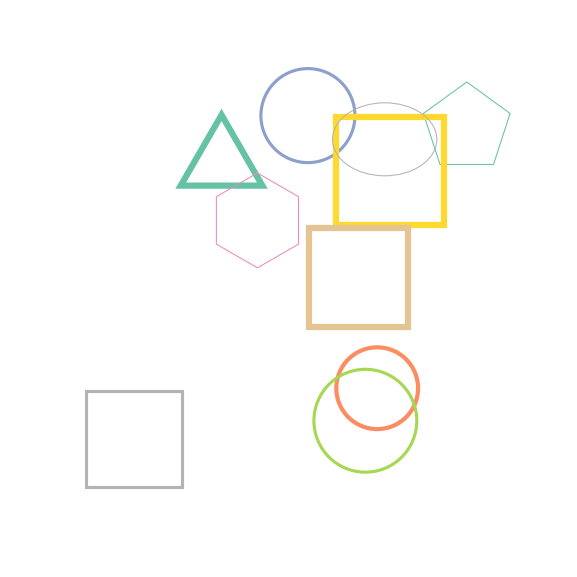[{"shape": "pentagon", "thickness": 0.5, "radius": 0.39, "center": [0.808, 0.778]}, {"shape": "triangle", "thickness": 3, "radius": 0.41, "center": [0.384, 0.719]}, {"shape": "circle", "thickness": 2, "radius": 0.35, "center": [0.653, 0.327]}, {"shape": "circle", "thickness": 1.5, "radius": 0.41, "center": [0.533, 0.799]}, {"shape": "hexagon", "thickness": 0.5, "radius": 0.41, "center": [0.446, 0.617]}, {"shape": "circle", "thickness": 1.5, "radius": 0.45, "center": [0.633, 0.271]}, {"shape": "square", "thickness": 3, "radius": 0.47, "center": [0.676, 0.703]}, {"shape": "square", "thickness": 3, "radius": 0.43, "center": [0.62, 0.518]}, {"shape": "oval", "thickness": 0.5, "radius": 0.45, "center": [0.666, 0.758]}, {"shape": "square", "thickness": 1.5, "radius": 0.42, "center": [0.232, 0.239]}]